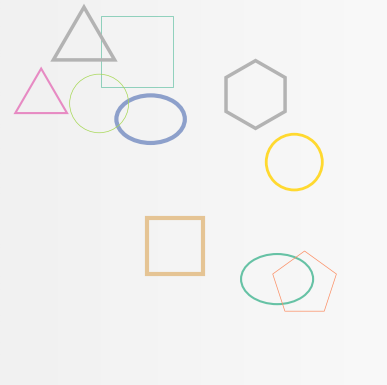[{"shape": "oval", "thickness": 1.5, "radius": 0.47, "center": [0.715, 0.275]}, {"shape": "square", "thickness": 0.5, "radius": 0.46, "center": [0.353, 0.867]}, {"shape": "pentagon", "thickness": 0.5, "radius": 0.43, "center": [0.786, 0.262]}, {"shape": "oval", "thickness": 3, "radius": 0.44, "center": [0.389, 0.69]}, {"shape": "triangle", "thickness": 1.5, "radius": 0.39, "center": [0.106, 0.745]}, {"shape": "circle", "thickness": 0.5, "radius": 0.38, "center": [0.256, 0.731]}, {"shape": "circle", "thickness": 2, "radius": 0.36, "center": [0.759, 0.579]}, {"shape": "square", "thickness": 3, "radius": 0.36, "center": [0.451, 0.361]}, {"shape": "hexagon", "thickness": 2.5, "radius": 0.44, "center": [0.659, 0.755]}, {"shape": "triangle", "thickness": 2.5, "radius": 0.46, "center": [0.217, 0.89]}]